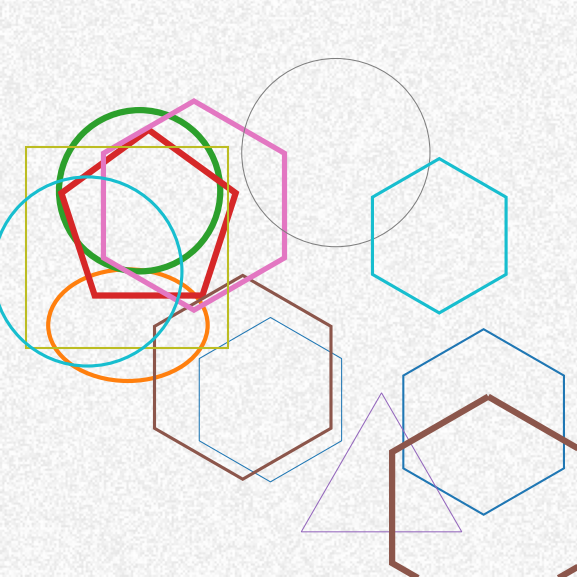[{"shape": "hexagon", "thickness": 0.5, "radius": 0.71, "center": [0.468, 0.307]}, {"shape": "hexagon", "thickness": 1, "radius": 0.8, "center": [0.837, 0.268]}, {"shape": "oval", "thickness": 2, "radius": 0.69, "center": [0.222, 0.436]}, {"shape": "circle", "thickness": 3, "radius": 0.7, "center": [0.242, 0.669]}, {"shape": "pentagon", "thickness": 3, "radius": 0.79, "center": [0.257, 0.616]}, {"shape": "triangle", "thickness": 0.5, "radius": 0.8, "center": [0.661, 0.158]}, {"shape": "hexagon", "thickness": 1.5, "radius": 0.88, "center": [0.42, 0.346]}, {"shape": "hexagon", "thickness": 3, "radius": 0.96, "center": [0.845, 0.12]}, {"shape": "hexagon", "thickness": 2.5, "radius": 0.91, "center": [0.336, 0.643]}, {"shape": "circle", "thickness": 0.5, "radius": 0.81, "center": [0.582, 0.735]}, {"shape": "square", "thickness": 1, "radius": 0.87, "center": [0.22, 0.571]}, {"shape": "circle", "thickness": 1.5, "radius": 0.82, "center": [0.151, 0.529]}, {"shape": "hexagon", "thickness": 1.5, "radius": 0.67, "center": [0.761, 0.591]}]